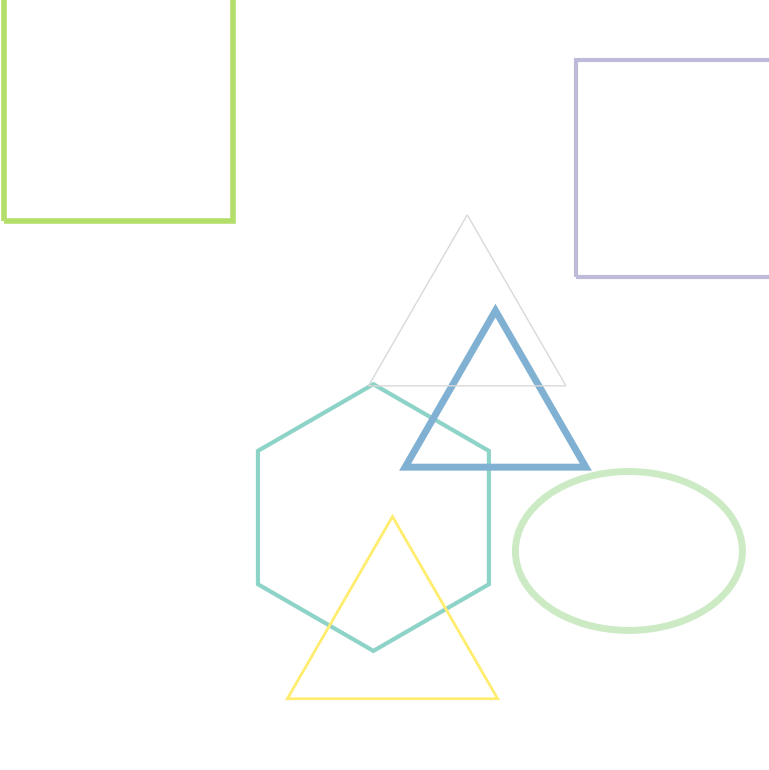[{"shape": "hexagon", "thickness": 1.5, "radius": 0.87, "center": [0.485, 0.328]}, {"shape": "square", "thickness": 1.5, "radius": 0.7, "center": [0.889, 0.782]}, {"shape": "triangle", "thickness": 2.5, "radius": 0.68, "center": [0.643, 0.461]}, {"shape": "square", "thickness": 2, "radius": 0.74, "center": [0.154, 0.862]}, {"shape": "triangle", "thickness": 0.5, "radius": 0.74, "center": [0.607, 0.573]}, {"shape": "oval", "thickness": 2.5, "radius": 0.74, "center": [0.817, 0.284]}, {"shape": "triangle", "thickness": 1, "radius": 0.79, "center": [0.51, 0.171]}]